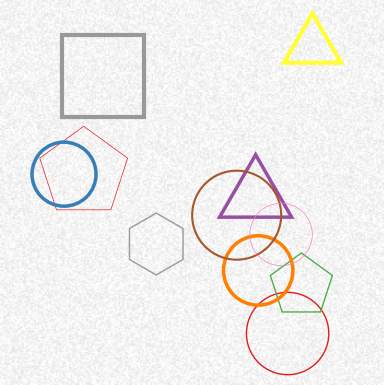[{"shape": "pentagon", "thickness": 0.5, "radius": 0.6, "center": [0.217, 0.552]}, {"shape": "circle", "thickness": 1, "radius": 0.53, "center": [0.747, 0.134]}, {"shape": "circle", "thickness": 2.5, "radius": 0.42, "center": [0.166, 0.548]}, {"shape": "pentagon", "thickness": 1, "radius": 0.42, "center": [0.783, 0.258]}, {"shape": "triangle", "thickness": 2.5, "radius": 0.54, "center": [0.664, 0.49]}, {"shape": "circle", "thickness": 2.5, "radius": 0.45, "center": [0.671, 0.298]}, {"shape": "triangle", "thickness": 3, "radius": 0.43, "center": [0.812, 0.88]}, {"shape": "circle", "thickness": 1.5, "radius": 0.58, "center": [0.615, 0.441]}, {"shape": "circle", "thickness": 0.5, "radius": 0.41, "center": [0.73, 0.391]}, {"shape": "square", "thickness": 3, "radius": 0.53, "center": [0.268, 0.802]}, {"shape": "hexagon", "thickness": 1, "radius": 0.4, "center": [0.406, 0.366]}]